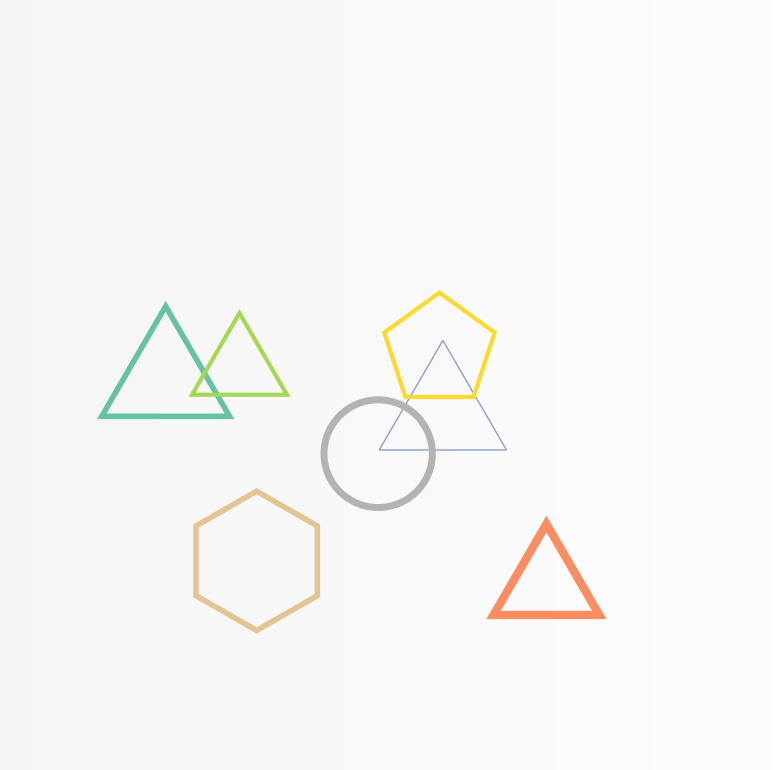[{"shape": "triangle", "thickness": 2, "radius": 0.48, "center": [0.214, 0.507]}, {"shape": "triangle", "thickness": 3, "radius": 0.39, "center": [0.705, 0.241]}, {"shape": "triangle", "thickness": 0.5, "radius": 0.47, "center": [0.571, 0.463]}, {"shape": "triangle", "thickness": 1.5, "radius": 0.35, "center": [0.309, 0.523]}, {"shape": "pentagon", "thickness": 1.5, "radius": 0.37, "center": [0.567, 0.545]}, {"shape": "hexagon", "thickness": 2, "radius": 0.45, "center": [0.331, 0.272]}, {"shape": "circle", "thickness": 2.5, "radius": 0.35, "center": [0.488, 0.411]}]